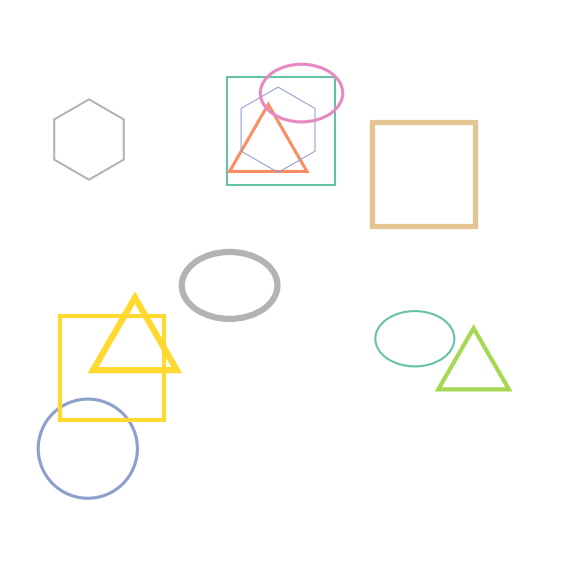[{"shape": "square", "thickness": 1, "radius": 0.47, "center": [0.487, 0.772]}, {"shape": "oval", "thickness": 1, "radius": 0.34, "center": [0.718, 0.413]}, {"shape": "triangle", "thickness": 1.5, "radius": 0.39, "center": [0.464, 0.741]}, {"shape": "hexagon", "thickness": 0.5, "radius": 0.37, "center": [0.482, 0.774]}, {"shape": "circle", "thickness": 1.5, "radius": 0.43, "center": [0.152, 0.222]}, {"shape": "oval", "thickness": 1.5, "radius": 0.36, "center": [0.522, 0.838]}, {"shape": "triangle", "thickness": 2, "radius": 0.35, "center": [0.82, 0.36]}, {"shape": "square", "thickness": 2, "radius": 0.45, "center": [0.193, 0.362]}, {"shape": "triangle", "thickness": 3, "radius": 0.42, "center": [0.234, 0.4]}, {"shape": "square", "thickness": 2.5, "radius": 0.45, "center": [0.734, 0.697]}, {"shape": "oval", "thickness": 3, "radius": 0.41, "center": [0.398, 0.505]}, {"shape": "hexagon", "thickness": 1, "radius": 0.35, "center": [0.154, 0.758]}]